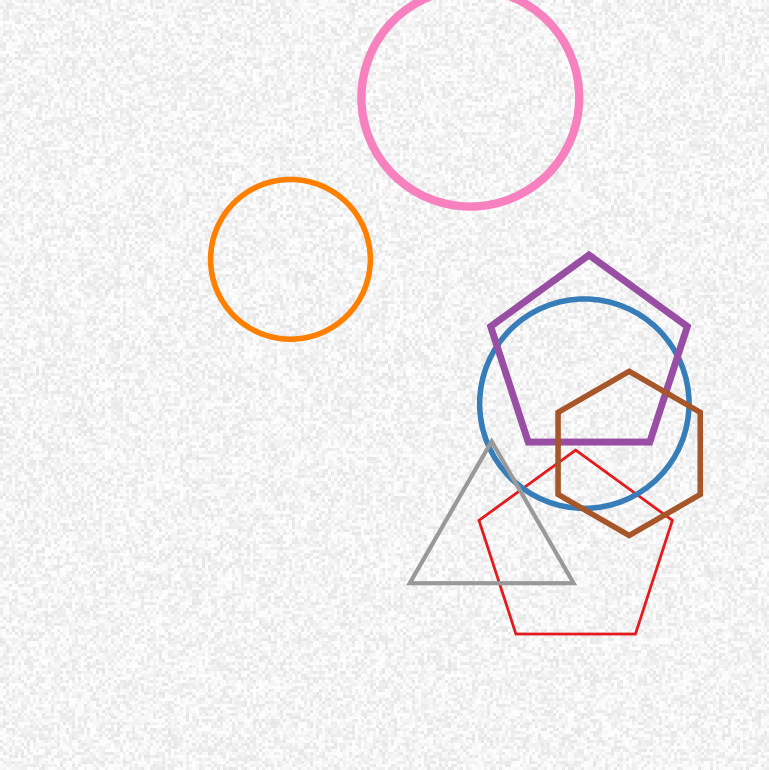[{"shape": "pentagon", "thickness": 1, "radius": 0.66, "center": [0.748, 0.283]}, {"shape": "circle", "thickness": 2, "radius": 0.68, "center": [0.759, 0.476]}, {"shape": "pentagon", "thickness": 2.5, "radius": 0.67, "center": [0.765, 0.535]}, {"shape": "circle", "thickness": 2, "radius": 0.52, "center": [0.377, 0.663]}, {"shape": "hexagon", "thickness": 2, "radius": 0.53, "center": [0.817, 0.411]}, {"shape": "circle", "thickness": 3, "radius": 0.71, "center": [0.611, 0.873]}, {"shape": "triangle", "thickness": 1.5, "radius": 0.61, "center": [0.639, 0.304]}]